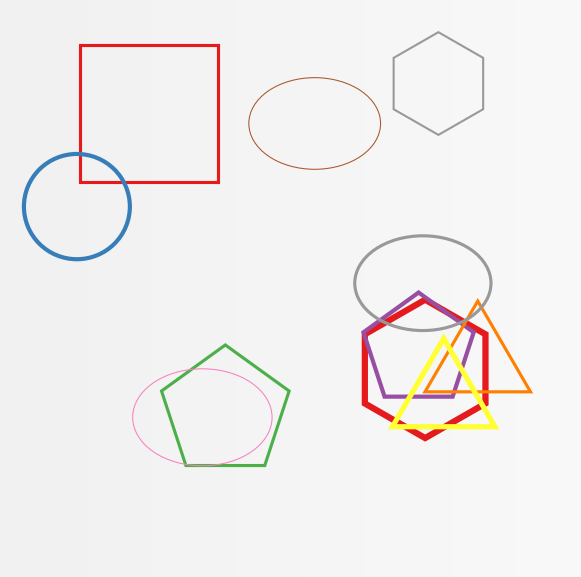[{"shape": "hexagon", "thickness": 3, "radius": 0.6, "center": [0.731, 0.36]}, {"shape": "square", "thickness": 1.5, "radius": 0.59, "center": [0.256, 0.803]}, {"shape": "circle", "thickness": 2, "radius": 0.46, "center": [0.132, 0.641]}, {"shape": "pentagon", "thickness": 1.5, "radius": 0.58, "center": [0.388, 0.286]}, {"shape": "pentagon", "thickness": 2, "radius": 0.5, "center": [0.72, 0.393]}, {"shape": "triangle", "thickness": 1.5, "radius": 0.52, "center": [0.822, 0.373]}, {"shape": "triangle", "thickness": 2.5, "radius": 0.51, "center": [0.763, 0.311]}, {"shape": "oval", "thickness": 0.5, "radius": 0.57, "center": [0.541, 0.785]}, {"shape": "oval", "thickness": 0.5, "radius": 0.6, "center": [0.348, 0.277]}, {"shape": "oval", "thickness": 1.5, "radius": 0.59, "center": [0.728, 0.509]}, {"shape": "hexagon", "thickness": 1, "radius": 0.44, "center": [0.754, 0.854]}]